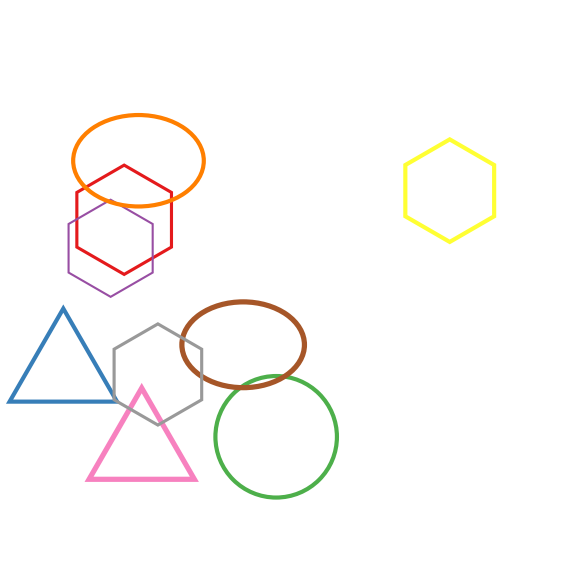[{"shape": "hexagon", "thickness": 1.5, "radius": 0.47, "center": [0.215, 0.619]}, {"shape": "triangle", "thickness": 2, "radius": 0.54, "center": [0.11, 0.357]}, {"shape": "circle", "thickness": 2, "radius": 0.53, "center": [0.478, 0.243]}, {"shape": "hexagon", "thickness": 1, "radius": 0.42, "center": [0.192, 0.569]}, {"shape": "oval", "thickness": 2, "radius": 0.57, "center": [0.24, 0.721]}, {"shape": "hexagon", "thickness": 2, "radius": 0.44, "center": [0.779, 0.669]}, {"shape": "oval", "thickness": 2.5, "radius": 0.53, "center": [0.421, 0.402]}, {"shape": "triangle", "thickness": 2.5, "radius": 0.53, "center": [0.245, 0.222]}, {"shape": "hexagon", "thickness": 1.5, "radius": 0.44, "center": [0.273, 0.351]}]